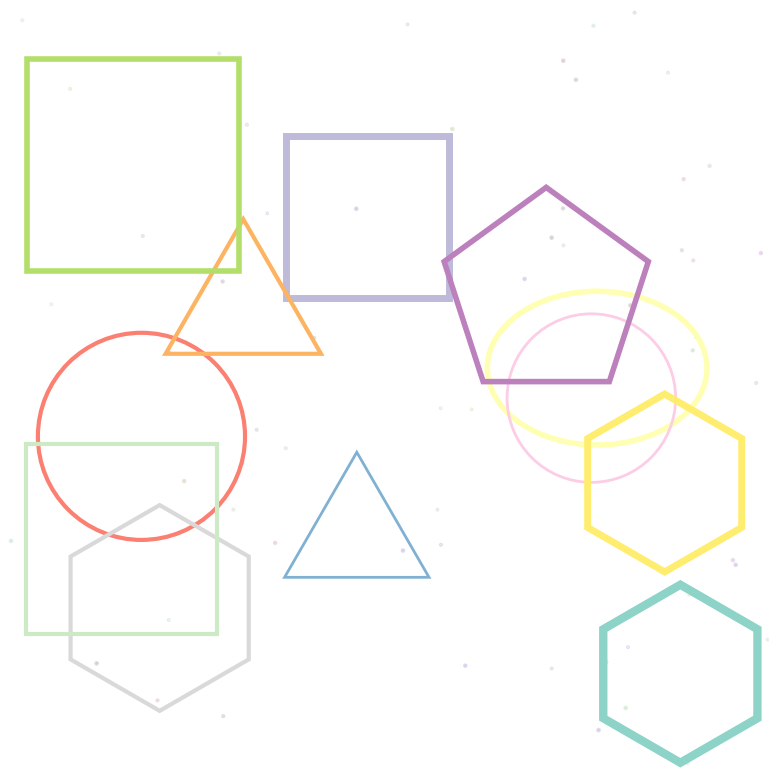[{"shape": "hexagon", "thickness": 3, "radius": 0.58, "center": [0.884, 0.125]}, {"shape": "oval", "thickness": 2, "radius": 0.71, "center": [0.775, 0.522]}, {"shape": "square", "thickness": 2.5, "radius": 0.53, "center": [0.477, 0.718]}, {"shape": "circle", "thickness": 1.5, "radius": 0.67, "center": [0.184, 0.433]}, {"shape": "triangle", "thickness": 1, "radius": 0.54, "center": [0.463, 0.304]}, {"shape": "triangle", "thickness": 1.5, "radius": 0.58, "center": [0.316, 0.599]}, {"shape": "square", "thickness": 2, "radius": 0.69, "center": [0.172, 0.786]}, {"shape": "circle", "thickness": 1, "radius": 0.55, "center": [0.768, 0.483]}, {"shape": "hexagon", "thickness": 1.5, "radius": 0.67, "center": [0.207, 0.21]}, {"shape": "pentagon", "thickness": 2, "radius": 0.7, "center": [0.709, 0.617]}, {"shape": "square", "thickness": 1.5, "radius": 0.62, "center": [0.158, 0.3]}, {"shape": "hexagon", "thickness": 2.5, "radius": 0.58, "center": [0.863, 0.373]}]